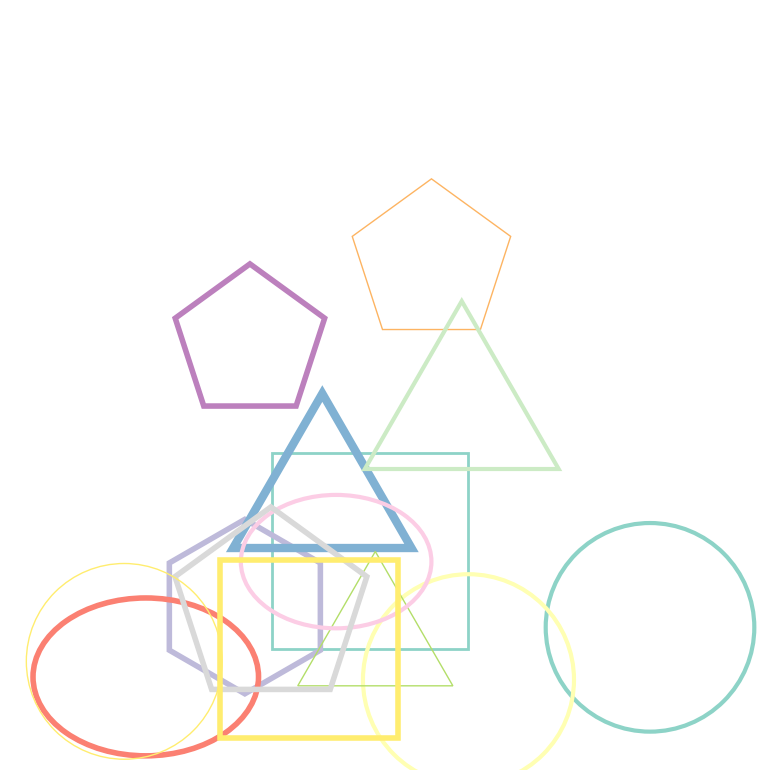[{"shape": "circle", "thickness": 1.5, "radius": 0.68, "center": [0.844, 0.185]}, {"shape": "square", "thickness": 1, "radius": 0.64, "center": [0.481, 0.285]}, {"shape": "circle", "thickness": 1.5, "radius": 0.69, "center": [0.608, 0.117]}, {"shape": "hexagon", "thickness": 2, "radius": 0.57, "center": [0.318, 0.212]}, {"shape": "oval", "thickness": 2, "radius": 0.73, "center": [0.189, 0.121]}, {"shape": "triangle", "thickness": 3, "radius": 0.67, "center": [0.419, 0.355]}, {"shape": "pentagon", "thickness": 0.5, "radius": 0.54, "center": [0.56, 0.66]}, {"shape": "triangle", "thickness": 0.5, "radius": 0.58, "center": [0.487, 0.167]}, {"shape": "oval", "thickness": 1.5, "radius": 0.62, "center": [0.437, 0.271]}, {"shape": "pentagon", "thickness": 2, "radius": 0.65, "center": [0.352, 0.211]}, {"shape": "pentagon", "thickness": 2, "radius": 0.51, "center": [0.325, 0.555]}, {"shape": "triangle", "thickness": 1.5, "radius": 0.73, "center": [0.6, 0.464]}, {"shape": "circle", "thickness": 0.5, "radius": 0.64, "center": [0.161, 0.141]}, {"shape": "square", "thickness": 2, "radius": 0.58, "center": [0.402, 0.157]}]